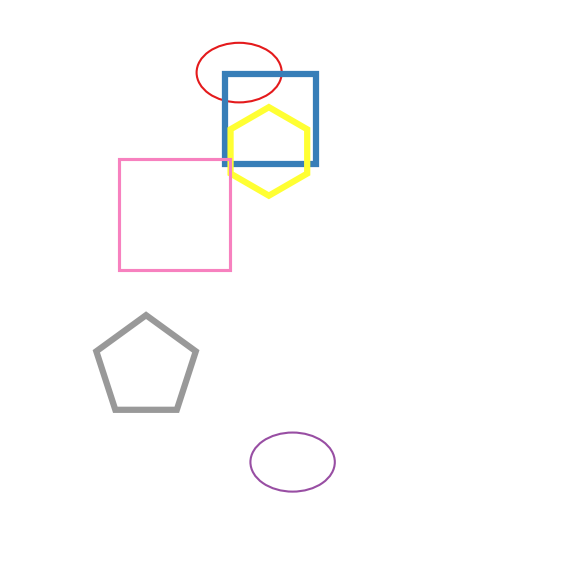[{"shape": "oval", "thickness": 1, "radius": 0.37, "center": [0.414, 0.873]}, {"shape": "square", "thickness": 3, "radius": 0.39, "center": [0.468, 0.793]}, {"shape": "oval", "thickness": 1, "radius": 0.37, "center": [0.507, 0.199]}, {"shape": "hexagon", "thickness": 3, "radius": 0.38, "center": [0.466, 0.737]}, {"shape": "square", "thickness": 1.5, "radius": 0.48, "center": [0.303, 0.628]}, {"shape": "pentagon", "thickness": 3, "radius": 0.45, "center": [0.253, 0.363]}]